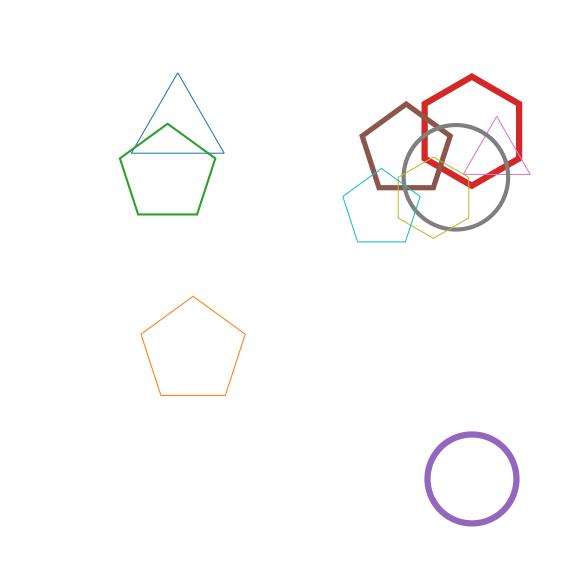[{"shape": "triangle", "thickness": 0.5, "radius": 0.46, "center": [0.308, 0.78]}, {"shape": "pentagon", "thickness": 0.5, "radius": 0.47, "center": [0.334, 0.391]}, {"shape": "pentagon", "thickness": 1, "radius": 0.43, "center": [0.29, 0.698]}, {"shape": "hexagon", "thickness": 3, "radius": 0.47, "center": [0.817, 0.772]}, {"shape": "circle", "thickness": 3, "radius": 0.39, "center": [0.817, 0.17]}, {"shape": "pentagon", "thickness": 2.5, "radius": 0.4, "center": [0.703, 0.739]}, {"shape": "triangle", "thickness": 0.5, "radius": 0.34, "center": [0.86, 0.731]}, {"shape": "circle", "thickness": 2, "radius": 0.45, "center": [0.789, 0.692]}, {"shape": "hexagon", "thickness": 0.5, "radius": 0.35, "center": [0.751, 0.657]}, {"shape": "pentagon", "thickness": 0.5, "radius": 0.35, "center": [0.661, 0.637]}]